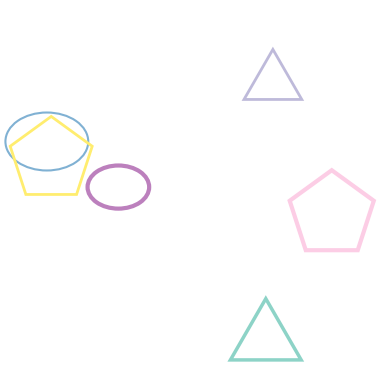[{"shape": "triangle", "thickness": 2.5, "radius": 0.53, "center": [0.69, 0.118]}, {"shape": "triangle", "thickness": 2, "radius": 0.43, "center": [0.709, 0.785]}, {"shape": "oval", "thickness": 1.5, "radius": 0.54, "center": [0.122, 0.632]}, {"shape": "pentagon", "thickness": 3, "radius": 0.57, "center": [0.862, 0.443]}, {"shape": "oval", "thickness": 3, "radius": 0.4, "center": [0.307, 0.514]}, {"shape": "pentagon", "thickness": 2, "radius": 0.56, "center": [0.133, 0.586]}]